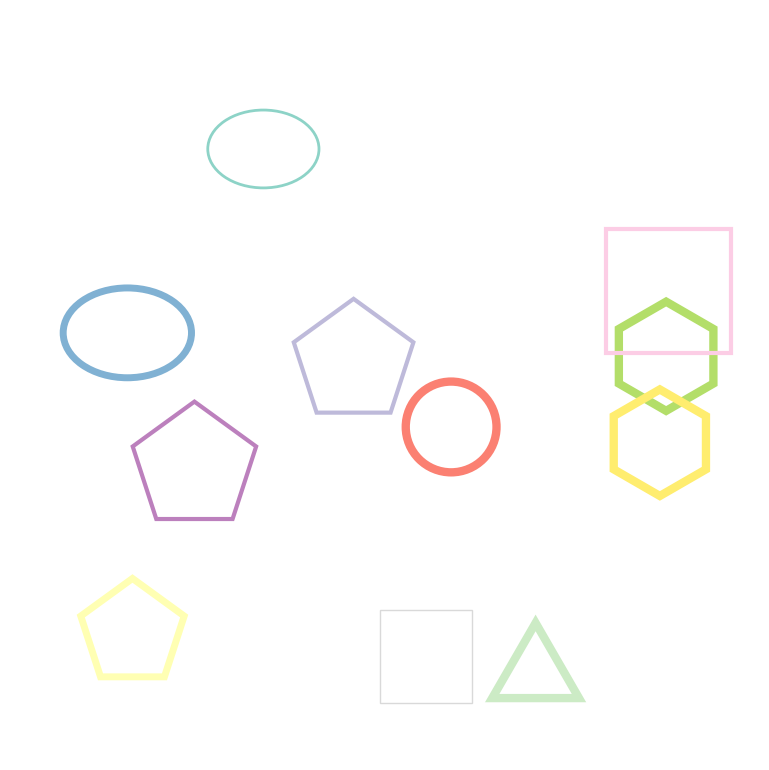[{"shape": "oval", "thickness": 1, "radius": 0.36, "center": [0.342, 0.807]}, {"shape": "pentagon", "thickness": 2.5, "radius": 0.35, "center": [0.172, 0.178]}, {"shape": "pentagon", "thickness": 1.5, "radius": 0.41, "center": [0.459, 0.53]}, {"shape": "circle", "thickness": 3, "radius": 0.29, "center": [0.586, 0.446]}, {"shape": "oval", "thickness": 2.5, "radius": 0.42, "center": [0.165, 0.568]}, {"shape": "hexagon", "thickness": 3, "radius": 0.35, "center": [0.865, 0.537]}, {"shape": "square", "thickness": 1.5, "radius": 0.41, "center": [0.868, 0.622]}, {"shape": "square", "thickness": 0.5, "radius": 0.3, "center": [0.553, 0.147]}, {"shape": "pentagon", "thickness": 1.5, "radius": 0.42, "center": [0.253, 0.394]}, {"shape": "triangle", "thickness": 3, "radius": 0.33, "center": [0.696, 0.126]}, {"shape": "hexagon", "thickness": 3, "radius": 0.35, "center": [0.857, 0.425]}]